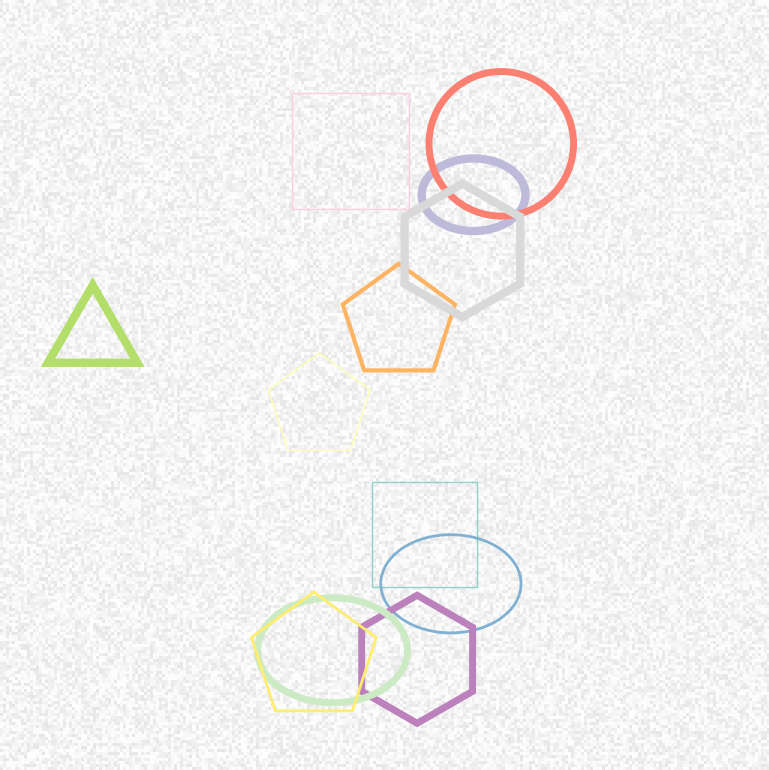[{"shape": "square", "thickness": 0.5, "radius": 0.34, "center": [0.552, 0.306]}, {"shape": "pentagon", "thickness": 0.5, "radius": 0.35, "center": [0.415, 0.472]}, {"shape": "oval", "thickness": 3, "radius": 0.34, "center": [0.615, 0.747]}, {"shape": "circle", "thickness": 2.5, "radius": 0.47, "center": [0.651, 0.813]}, {"shape": "oval", "thickness": 1, "radius": 0.46, "center": [0.586, 0.242]}, {"shape": "pentagon", "thickness": 1.5, "radius": 0.38, "center": [0.518, 0.581]}, {"shape": "triangle", "thickness": 3, "radius": 0.34, "center": [0.12, 0.562]}, {"shape": "square", "thickness": 0.5, "radius": 0.38, "center": [0.455, 0.804]}, {"shape": "hexagon", "thickness": 3, "radius": 0.43, "center": [0.601, 0.675]}, {"shape": "hexagon", "thickness": 2.5, "radius": 0.42, "center": [0.542, 0.144]}, {"shape": "oval", "thickness": 2.5, "radius": 0.49, "center": [0.432, 0.155]}, {"shape": "pentagon", "thickness": 1, "radius": 0.43, "center": [0.408, 0.146]}]